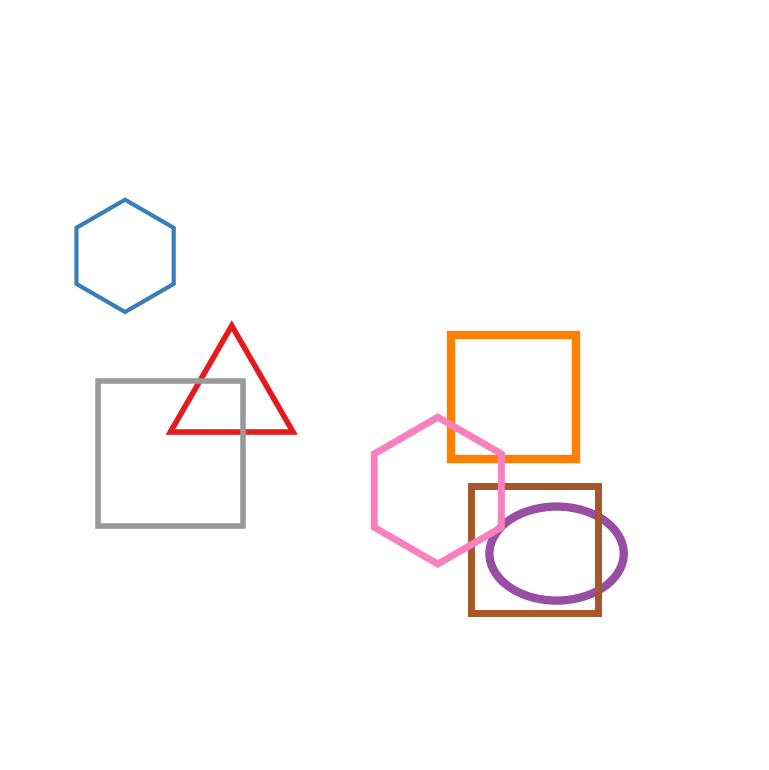[{"shape": "triangle", "thickness": 2, "radius": 0.46, "center": [0.301, 0.485]}, {"shape": "hexagon", "thickness": 1.5, "radius": 0.36, "center": [0.162, 0.668]}, {"shape": "oval", "thickness": 3, "radius": 0.44, "center": [0.723, 0.281]}, {"shape": "square", "thickness": 3, "radius": 0.4, "center": [0.667, 0.484]}, {"shape": "square", "thickness": 2.5, "radius": 0.41, "center": [0.694, 0.286]}, {"shape": "hexagon", "thickness": 2.5, "radius": 0.48, "center": [0.569, 0.363]}, {"shape": "square", "thickness": 2, "radius": 0.47, "center": [0.222, 0.411]}]